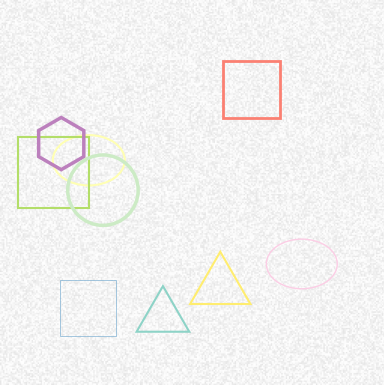[{"shape": "triangle", "thickness": 1.5, "radius": 0.4, "center": [0.423, 0.178]}, {"shape": "oval", "thickness": 1.5, "radius": 0.47, "center": [0.231, 0.584]}, {"shape": "square", "thickness": 2, "radius": 0.37, "center": [0.654, 0.768]}, {"shape": "square", "thickness": 0.5, "radius": 0.36, "center": [0.229, 0.201]}, {"shape": "square", "thickness": 1.5, "radius": 0.46, "center": [0.138, 0.552]}, {"shape": "oval", "thickness": 1, "radius": 0.46, "center": [0.784, 0.314]}, {"shape": "hexagon", "thickness": 2.5, "radius": 0.34, "center": [0.159, 0.627]}, {"shape": "circle", "thickness": 2.5, "radius": 0.46, "center": [0.267, 0.506]}, {"shape": "triangle", "thickness": 1.5, "radius": 0.45, "center": [0.572, 0.256]}]